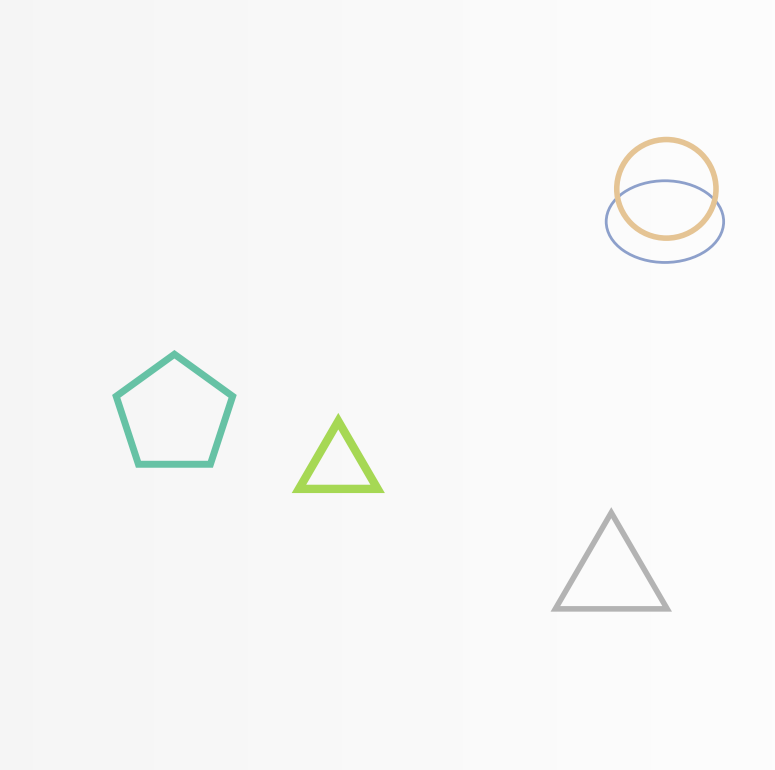[{"shape": "pentagon", "thickness": 2.5, "radius": 0.39, "center": [0.225, 0.461]}, {"shape": "oval", "thickness": 1, "radius": 0.38, "center": [0.858, 0.712]}, {"shape": "triangle", "thickness": 3, "radius": 0.29, "center": [0.437, 0.394]}, {"shape": "circle", "thickness": 2, "radius": 0.32, "center": [0.86, 0.755]}, {"shape": "triangle", "thickness": 2, "radius": 0.42, "center": [0.789, 0.251]}]